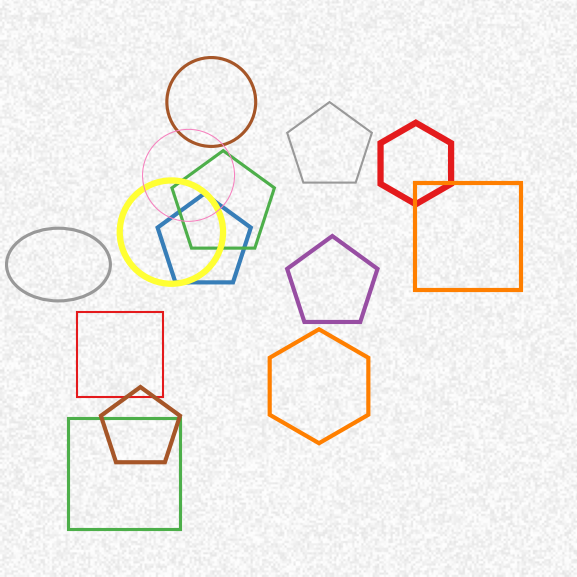[{"shape": "square", "thickness": 1, "radius": 0.37, "center": [0.208, 0.385]}, {"shape": "hexagon", "thickness": 3, "radius": 0.35, "center": [0.72, 0.716]}, {"shape": "pentagon", "thickness": 2, "radius": 0.42, "center": [0.354, 0.579]}, {"shape": "square", "thickness": 1.5, "radius": 0.48, "center": [0.215, 0.179]}, {"shape": "pentagon", "thickness": 1.5, "radius": 0.47, "center": [0.386, 0.645]}, {"shape": "pentagon", "thickness": 2, "radius": 0.41, "center": [0.575, 0.508]}, {"shape": "square", "thickness": 2, "radius": 0.46, "center": [0.81, 0.59]}, {"shape": "hexagon", "thickness": 2, "radius": 0.49, "center": [0.552, 0.33]}, {"shape": "circle", "thickness": 3, "radius": 0.45, "center": [0.297, 0.597]}, {"shape": "pentagon", "thickness": 2, "radius": 0.36, "center": [0.243, 0.257]}, {"shape": "circle", "thickness": 1.5, "radius": 0.38, "center": [0.366, 0.823]}, {"shape": "circle", "thickness": 0.5, "radius": 0.4, "center": [0.326, 0.696]}, {"shape": "oval", "thickness": 1.5, "radius": 0.45, "center": [0.101, 0.541]}, {"shape": "pentagon", "thickness": 1, "radius": 0.39, "center": [0.571, 0.745]}]